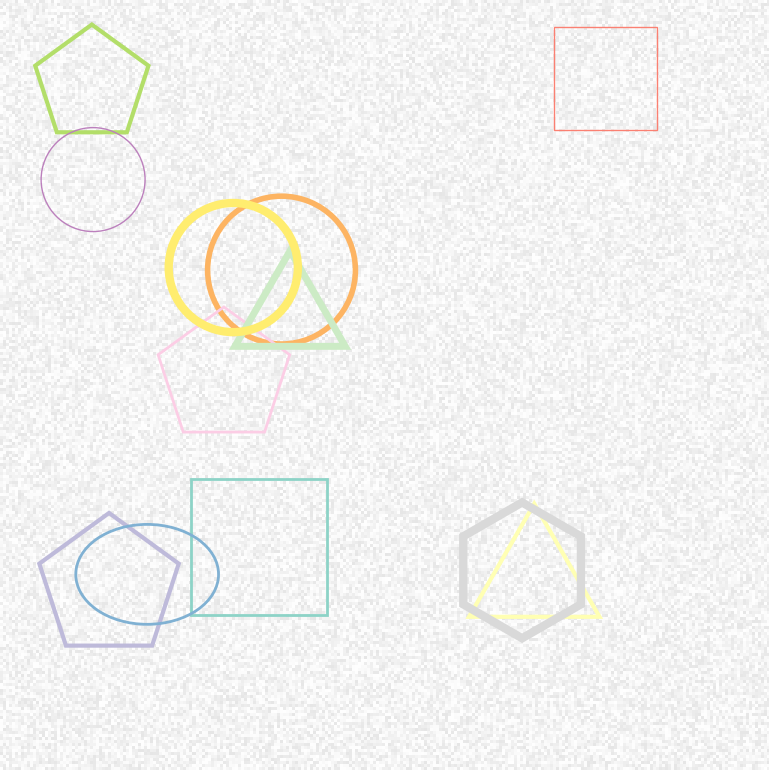[{"shape": "square", "thickness": 1, "radius": 0.44, "center": [0.336, 0.289]}, {"shape": "triangle", "thickness": 1.5, "radius": 0.49, "center": [0.694, 0.248]}, {"shape": "pentagon", "thickness": 1.5, "radius": 0.48, "center": [0.142, 0.239]}, {"shape": "square", "thickness": 0.5, "radius": 0.33, "center": [0.786, 0.898]}, {"shape": "oval", "thickness": 1, "radius": 0.46, "center": [0.191, 0.254]}, {"shape": "circle", "thickness": 2, "radius": 0.48, "center": [0.366, 0.649]}, {"shape": "pentagon", "thickness": 1.5, "radius": 0.39, "center": [0.119, 0.891]}, {"shape": "pentagon", "thickness": 1, "radius": 0.45, "center": [0.291, 0.512]}, {"shape": "hexagon", "thickness": 3, "radius": 0.44, "center": [0.678, 0.259]}, {"shape": "circle", "thickness": 0.5, "radius": 0.34, "center": [0.121, 0.767]}, {"shape": "triangle", "thickness": 2.5, "radius": 0.41, "center": [0.377, 0.592]}, {"shape": "circle", "thickness": 3, "radius": 0.42, "center": [0.303, 0.653]}]